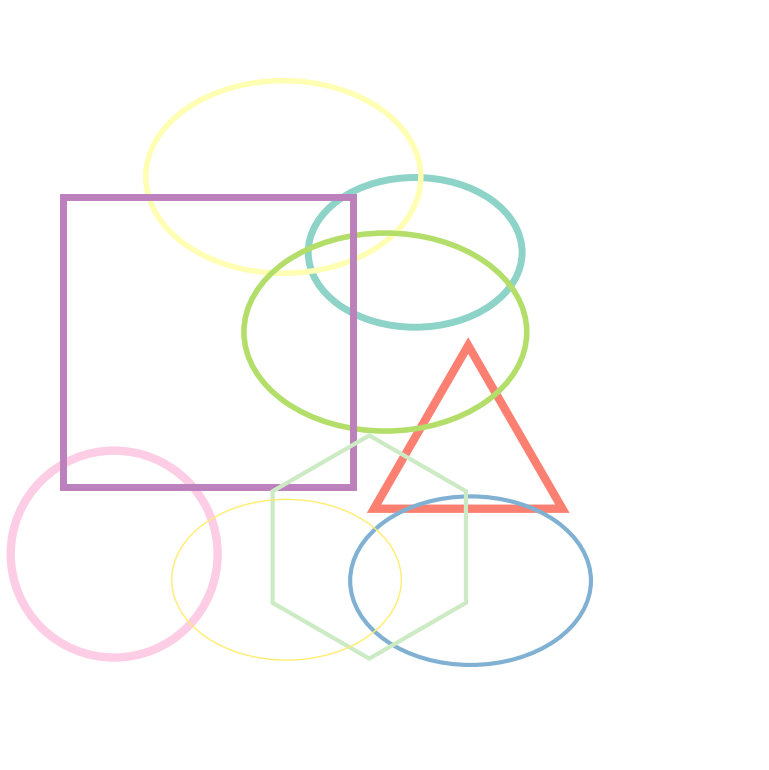[{"shape": "oval", "thickness": 2.5, "radius": 0.69, "center": [0.539, 0.672]}, {"shape": "oval", "thickness": 2, "radius": 0.89, "center": [0.368, 0.77]}, {"shape": "triangle", "thickness": 3, "radius": 0.71, "center": [0.608, 0.41]}, {"shape": "oval", "thickness": 1.5, "radius": 0.78, "center": [0.611, 0.246]}, {"shape": "oval", "thickness": 2, "radius": 0.92, "center": [0.5, 0.569]}, {"shape": "circle", "thickness": 3, "radius": 0.67, "center": [0.148, 0.28]}, {"shape": "square", "thickness": 2.5, "radius": 0.94, "center": [0.27, 0.556]}, {"shape": "hexagon", "thickness": 1.5, "radius": 0.72, "center": [0.48, 0.29]}, {"shape": "oval", "thickness": 0.5, "radius": 0.75, "center": [0.372, 0.247]}]